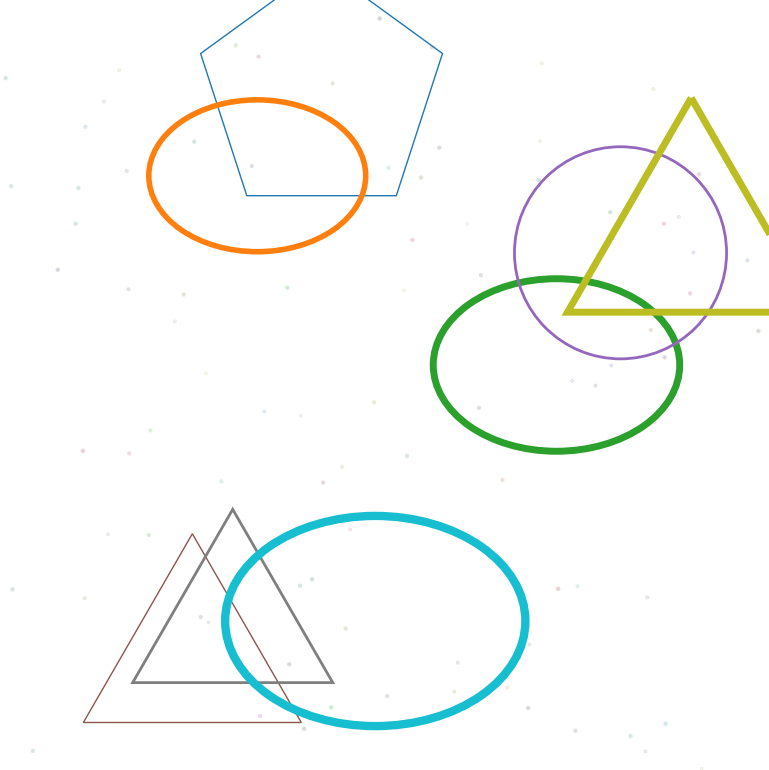[{"shape": "pentagon", "thickness": 0.5, "radius": 0.83, "center": [0.418, 0.879]}, {"shape": "oval", "thickness": 2, "radius": 0.7, "center": [0.334, 0.772]}, {"shape": "oval", "thickness": 2.5, "radius": 0.8, "center": [0.723, 0.526]}, {"shape": "circle", "thickness": 1, "radius": 0.69, "center": [0.806, 0.672]}, {"shape": "triangle", "thickness": 0.5, "radius": 0.82, "center": [0.25, 0.143]}, {"shape": "triangle", "thickness": 1, "radius": 0.75, "center": [0.302, 0.188]}, {"shape": "triangle", "thickness": 2.5, "radius": 0.93, "center": [0.898, 0.687]}, {"shape": "oval", "thickness": 3, "radius": 0.97, "center": [0.487, 0.193]}]